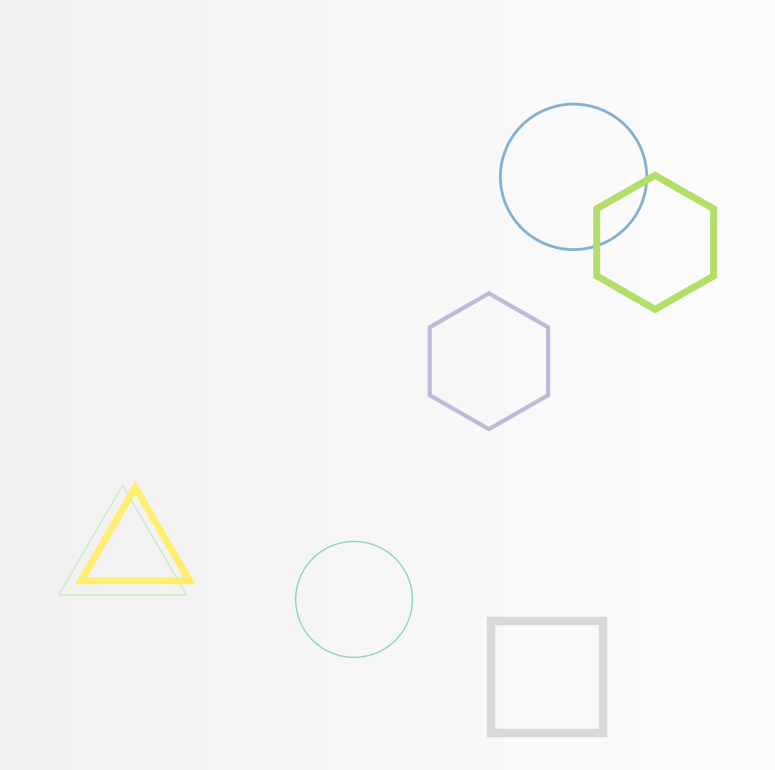[{"shape": "circle", "thickness": 0.5, "radius": 0.38, "center": [0.457, 0.222]}, {"shape": "hexagon", "thickness": 1.5, "radius": 0.44, "center": [0.631, 0.531]}, {"shape": "circle", "thickness": 1, "radius": 0.47, "center": [0.74, 0.77]}, {"shape": "hexagon", "thickness": 2.5, "radius": 0.44, "center": [0.845, 0.685]}, {"shape": "square", "thickness": 3, "radius": 0.36, "center": [0.705, 0.121]}, {"shape": "triangle", "thickness": 0.5, "radius": 0.48, "center": [0.158, 0.275]}, {"shape": "triangle", "thickness": 2.5, "radius": 0.4, "center": [0.175, 0.286]}]